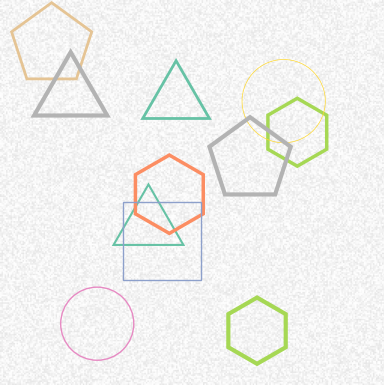[{"shape": "triangle", "thickness": 1.5, "radius": 0.52, "center": [0.386, 0.416]}, {"shape": "triangle", "thickness": 2, "radius": 0.5, "center": [0.457, 0.742]}, {"shape": "hexagon", "thickness": 2.5, "radius": 0.51, "center": [0.44, 0.496]}, {"shape": "square", "thickness": 1, "radius": 0.5, "center": [0.421, 0.374]}, {"shape": "circle", "thickness": 1, "radius": 0.47, "center": [0.253, 0.159]}, {"shape": "hexagon", "thickness": 2.5, "radius": 0.44, "center": [0.772, 0.657]}, {"shape": "hexagon", "thickness": 3, "radius": 0.43, "center": [0.668, 0.141]}, {"shape": "circle", "thickness": 0.5, "radius": 0.54, "center": [0.737, 0.737]}, {"shape": "pentagon", "thickness": 2, "radius": 0.55, "center": [0.134, 0.884]}, {"shape": "triangle", "thickness": 3, "radius": 0.55, "center": [0.184, 0.755]}, {"shape": "pentagon", "thickness": 3, "radius": 0.55, "center": [0.649, 0.585]}]